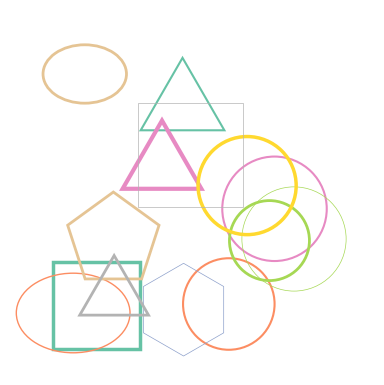[{"shape": "square", "thickness": 2.5, "radius": 0.57, "center": [0.251, 0.206]}, {"shape": "triangle", "thickness": 1.5, "radius": 0.63, "center": [0.474, 0.724]}, {"shape": "oval", "thickness": 1, "radius": 0.74, "center": [0.19, 0.187]}, {"shape": "circle", "thickness": 1.5, "radius": 0.59, "center": [0.594, 0.21]}, {"shape": "hexagon", "thickness": 0.5, "radius": 0.6, "center": [0.477, 0.196]}, {"shape": "circle", "thickness": 1.5, "radius": 0.68, "center": [0.713, 0.458]}, {"shape": "triangle", "thickness": 3, "radius": 0.59, "center": [0.421, 0.569]}, {"shape": "circle", "thickness": 2, "radius": 0.52, "center": [0.7, 0.375]}, {"shape": "circle", "thickness": 0.5, "radius": 0.68, "center": [0.764, 0.379]}, {"shape": "circle", "thickness": 2.5, "radius": 0.64, "center": [0.642, 0.518]}, {"shape": "pentagon", "thickness": 2, "radius": 0.62, "center": [0.294, 0.376]}, {"shape": "oval", "thickness": 2, "radius": 0.54, "center": [0.22, 0.808]}, {"shape": "triangle", "thickness": 2, "radius": 0.52, "center": [0.296, 0.233]}, {"shape": "square", "thickness": 0.5, "radius": 0.68, "center": [0.495, 0.598]}]